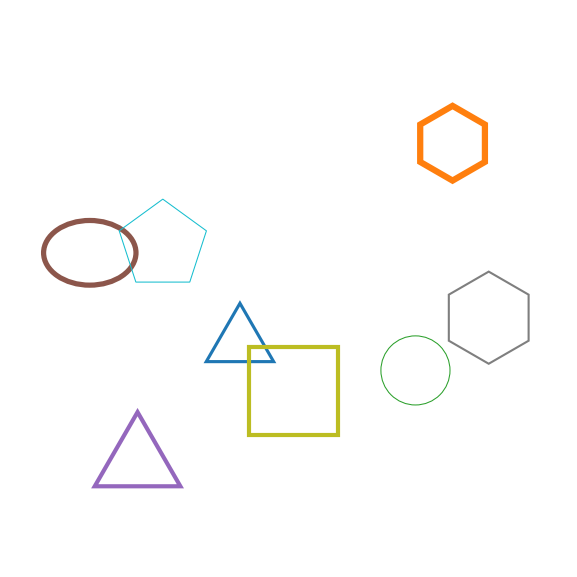[{"shape": "triangle", "thickness": 1.5, "radius": 0.34, "center": [0.415, 0.407]}, {"shape": "hexagon", "thickness": 3, "radius": 0.32, "center": [0.784, 0.751]}, {"shape": "circle", "thickness": 0.5, "radius": 0.3, "center": [0.719, 0.358]}, {"shape": "triangle", "thickness": 2, "radius": 0.43, "center": [0.238, 0.2]}, {"shape": "oval", "thickness": 2.5, "radius": 0.4, "center": [0.155, 0.561]}, {"shape": "hexagon", "thickness": 1, "radius": 0.4, "center": [0.846, 0.449]}, {"shape": "square", "thickness": 2, "radius": 0.38, "center": [0.508, 0.322]}, {"shape": "pentagon", "thickness": 0.5, "radius": 0.4, "center": [0.282, 0.575]}]